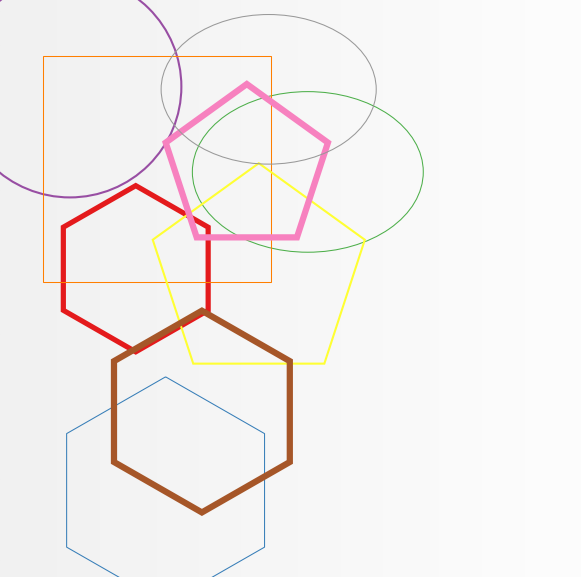[{"shape": "hexagon", "thickness": 2.5, "radius": 0.72, "center": [0.234, 0.534]}, {"shape": "hexagon", "thickness": 0.5, "radius": 0.98, "center": [0.285, 0.15]}, {"shape": "oval", "thickness": 0.5, "radius": 0.99, "center": [0.53, 0.701]}, {"shape": "circle", "thickness": 1, "radius": 0.96, "center": [0.12, 0.849]}, {"shape": "square", "thickness": 0.5, "radius": 0.98, "center": [0.27, 0.706]}, {"shape": "pentagon", "thickness": 1, "radius": 0.96, "center": [0.445, 0.525]}, {"shape": "hexagon", "thickness": 3, "radius": 0.87, "center": [0.347, 0.286]}, {"shape": "pentagon", "thickness": 3, "radius": 0.73, "center": [0.425, 0.707]}, {"shape": "oval", "thickness": 0.5, "radius": 0.93, "center": [0.462, 0.844]}]